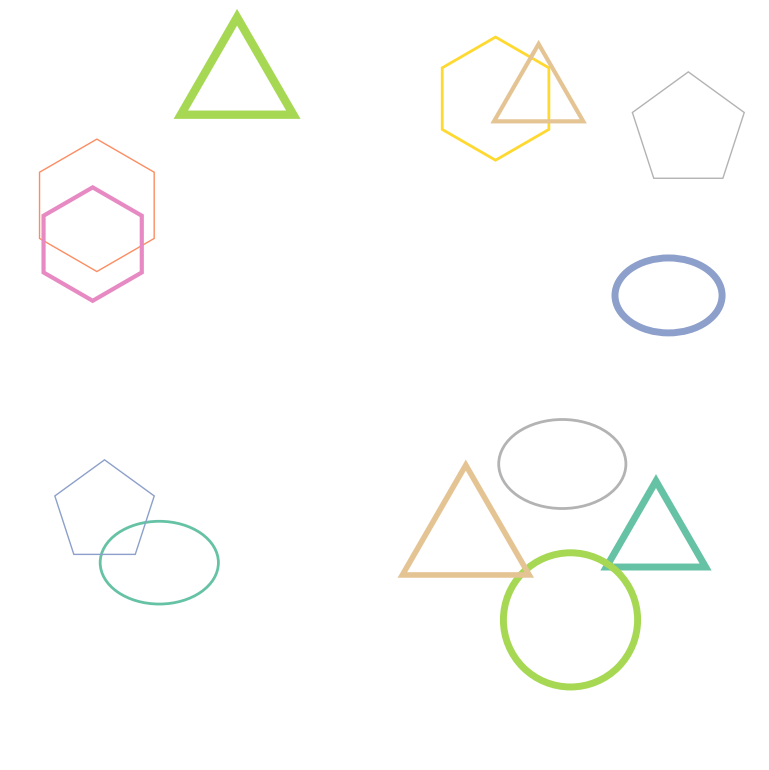[{"shape": "triangle", "thickness": 2.5, "radius": 0.37, "center": [0.852, 0.301]}, {"shape": "oval", "thickness": 1, "radius": 0.38, "center": [0.207, 0.269]}, {"shape": "hexagon", "thickness": 0.5, "radius": 0.43, "center": [0.126, 0.733]}, {"shape": "oval", "thickness": 2.5, "radius": 0.35, "center": [0.868, 0.616]}, {"shape": "pentagon", "thickness": 0.5, "radius": 0.34, "center": [0.136, 0.335]}, {"shape": "hexagon", "thickness": 1.5, "radius": 0.37, "center": [0.12, 0.683]}, {"shape": "triangle", "thickness": 3, "radius": 0.42, "center": [0.308, 0.893]}, {"shape": "circle", "thickness": 2.5, "radius": 0.44, "center": [0.741, 0.195]}, {"shape": "hexagon", "thickness": 1, "radius": 0.4, "center": [0.644, 0.872]}, {"shape": "triangle", "thickness": 1.5, "radius": 0.33, "center": [0.699, 0.876]}, {"shape": "triangle", "thickness": 2, "radius": 0.48, "center": [0.605, 0.301]}, {"shape": "pentagon", "thickness": 0.5, "radius": 0.38, "center": [0.894, 0.83]}, {"shape": "oval", "thickness": 1, "radius": 0.41, "center": [0.73, 0.397]}]